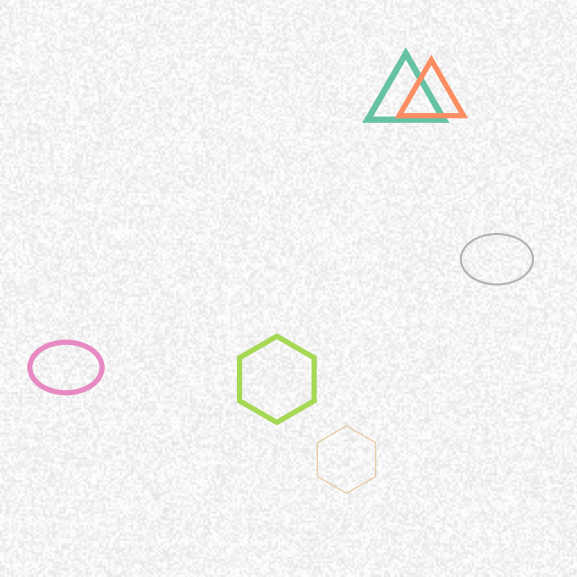[{"shape": "triangle", "thickness": 3, "radius": 0.38, "center": [0.703, 0.83]}, {"shape": "triangle", "thickness": 2.5, "radius": 0.32, "center": [0.747, 0.831]}, {"shape": "oval", "thickness": 2.5, "radius": 0.31, "center": [0.114, 0.363]}, {"shape": "hexagon", "thickness": 2.5, "radius": 0.37, "center": [0.479, 0.342]}, {"shape": "hexagon", "thickness": 0.5, "radius": 0.29, "center": [0.6, 0.203]}, {"shape": "oval", "thickness": 1, "radius": 0.31, "center": [0.86, 0.55]}]